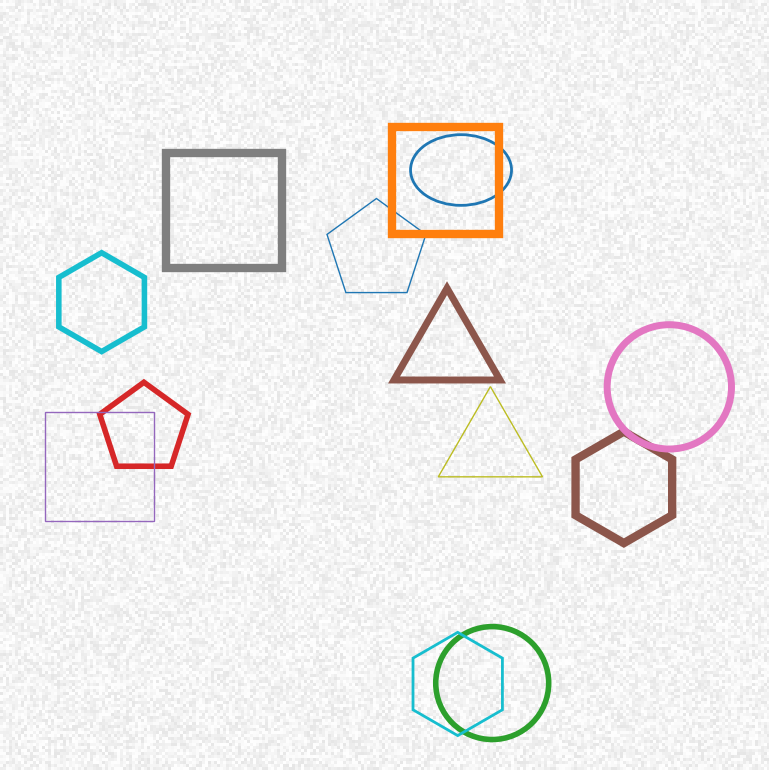[{"shape": "pentagon", "thickness": 0.5, "radius": 0.34, "center": [0.489, 0.675]}, {"shape": "oval", "thickness": 1, "radius": 0.33, "center": [0.599, 0.779]}, {"shape": "square", "thickness": 3, "radius": 0.35, "center": [0.579, 0.765]}, {"shape": "circle", "thickness": 2, "radius": 0.37, "center": [0.639, 0.113]}, {"shape": "pentagon", "thickness": 2, "radius": 0.3, "center": [0.187, 0.443]}, {"shape": "square", "thickness": 0.5, "radius": 0.36, "center": [0.129, 0.394]}, {"shape": "hexagon", "thickness": 3, "radius": 0.36, "center": [0.81, 0.367]}, {"shape": "triangle", "thickness": 2.5, "radius": 0.4, "center": [0.581, 0.546]}, {"shape": "circle", "thickness": 2.5, "radius": 0.4, "center": [0.869, 0.498]}, {"shape": "square", "thickness": 3, "radius": 0.38, "center": [0.291, 0.727]}, {"shape": "triangle", "thickness": 0.5, "radius": 0.39, "center": [0.637, 0.42]}, {"shape": "hexagon", "thickness": 1, "radius": 0.34, "center": [0.594, 0.112]}, {"shape": "hexagon", "thickness": 2, "radius": 0.32, "center": [0.132, 0.608]}]